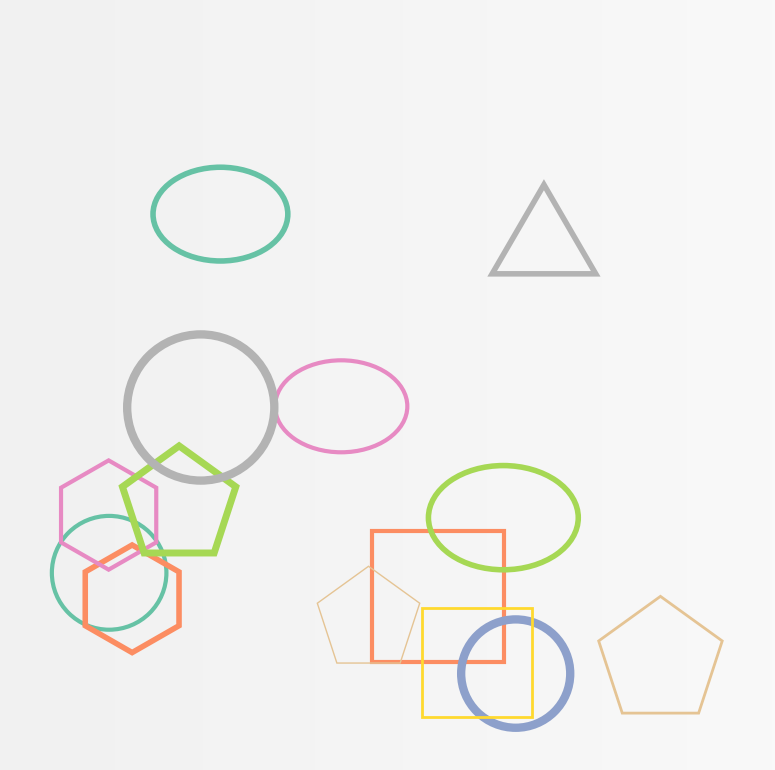[{"shape": "circle", "thickness": 1.5, "radius": 0.37, "center": [0.141, 0.256]}, {"shape": "oval", "thickness": 2, "radius": 0.43, "center": [0.284, 0.722]}, {"shape": "square", "thickness": 1.5, "radius": 0.43, "center": [0.565, 0.225]}, {"shape": "hexagon", "thickness": 2, "radius": 0.35, "center": [0.17, 0.222]}, {"shape": "circle", "thickness": 3, "radius": 0.35, "center": [0.665, 0.125]}, {"shape": "hexagon", "thickness": 1.5, "radius": 0.35, "center": [0.14, 0.331]}, {"shape": "oval", "thickness": 1.5, "radius": 0.43, "center": [0.44, 0.472]}, {"shape": "pentagon", "thickness": 2.5, "radius": 0.38, "center": [0.231, 0.344]}, {"shape": "oval", "thickness": 2, "radius": 0.48, "center": [0.649, 0.328]}, {"shape": "square", "thickness": 1, "radius": 0.35, "center": [0.615, 0.14]}, {"shape": "pentagon", "thickness": 1, "radius": 0.42, "center": [0.852, 0.142]}, {"shape": "pentagon", "thickness": 0.5, "radius": 0.35, "center": [0.476, 0.195]}, {"shape": "circle", "thickness": 3, "radius": 0.47, "center": [0.259, 0.471]}, {"shape": "triangle", "thickness": 2, "radius": 0.39, "center": [0.702, 0.683]}]